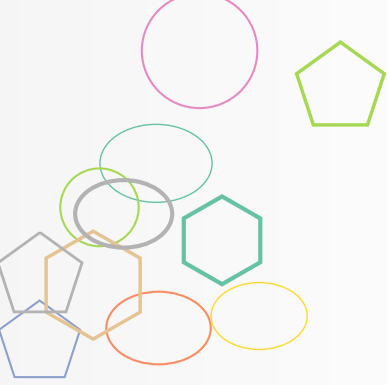[{"shape": "hexagon", "thickness": 3, "radius": 0.57, "center": [0.573, 0.376]}, {"shape": "oval", "thickness": 1, "radius": 0.72, "center": [0.403, 0.576]}, {"shape": "oval", "thickness": 1.5, "radius": 0.67, "center": [0.409, 0.148]}, {"shape": "pentagon", "thickness": 1.5, "radius": 0.55, "center": [0.102, 0.109]}, {"shape": "circle", "thickness": 1.5, "radius": 0.75, "center": [0.515, 0.868]}, {"shape": "circle", "thickness": 1.5, "radius": 0.51, "center": [0.257, 0.462]}, {"shape": "pentagon", "thickness": 2.5, "radius": 0.59, "center": [0.879, 0.772]}, {"shape": "oval", "thickness": 1, "radius": 0.62, "center": [0.669, 0.179]}, {"shape": "hexagon", "thickness": 2.5, "radius": 0.7, "center": [0.24, 0.259]}, {"shape": "pentagon", "thickness": 2, "radius": 0.57, "center": [0.103, 0.282]}, {"shape": "oval", "thickness": 3, "radius": 0.63, "center": [0.319, 0.445]}]